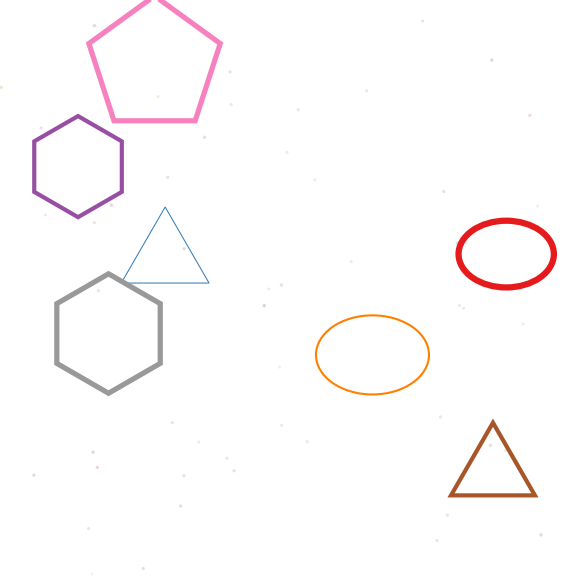[{"shape": "oval", "thickness": 3, "radius": 0.41, "center": [0.877, 0.559]}, {"shape": "triangle", "thickness": 0.5, "radius": 0.44, "center": [0.286, 0.553]}, {"shape": "hexagon", "thickness": 2, "radius": 0.44, "center": [0.135, 0.711]}, {"shape": "oval", "thickness": 1, "radius": 0.49, "center": [0.645, 0.385]}, {"shape": "triangle", "thickness": 2, "radius": 0.42, "center": [0.854, 0.183]}, {"shape": "pentagon", "thickness": 2.5, "radius": 0.6, "center": [0.268, 0.887]}, {"shape": "hexagon", "thickness": 2.5, "radius": 0.52, "center": [0.188, 0.422]}]